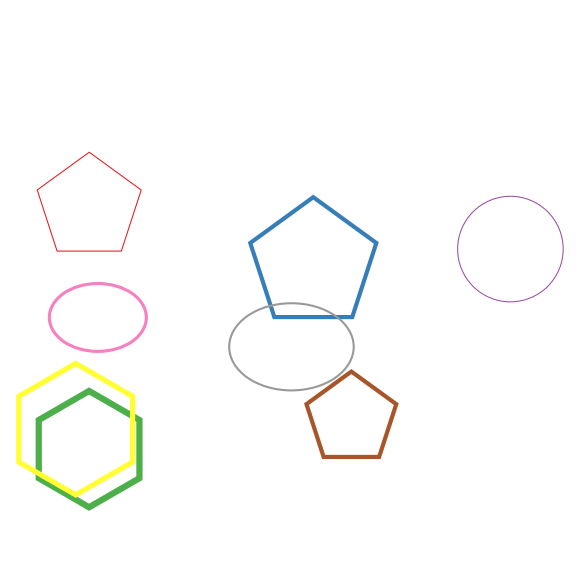[{"shape": "pentagon", "thickness": 0.5, "radius": 0.47, "center": [0.154, 0.641]}, {"shape": "pentagon", "thickness": 2, "radius": 0.57, "center": [0.543, 0.543]}, {"shape": "hexagon", "thickness": 3, "radius": 0.5, "center": [0.154, 0.221]}, {"shape": "circle", "thickness": 0.5, "radius": 0.46, "center": [0.884, 0.568]}, {"shape": "hexagon", "thickness": 2.5, "radius": 0.57, "center": [0.131, 0.256]}, {"shape": "pentagon", "thickness": 2, "radius": 0.41, "center": [0.608, 0.274]}, {"shape": "oval", "thickness": 1.5, "radius": 0.42, "center": [0.169, 0.449]}, {"shape": "oval", "thickness": 1, "radius": 0.54, "center": [0.505, 0.399]}]